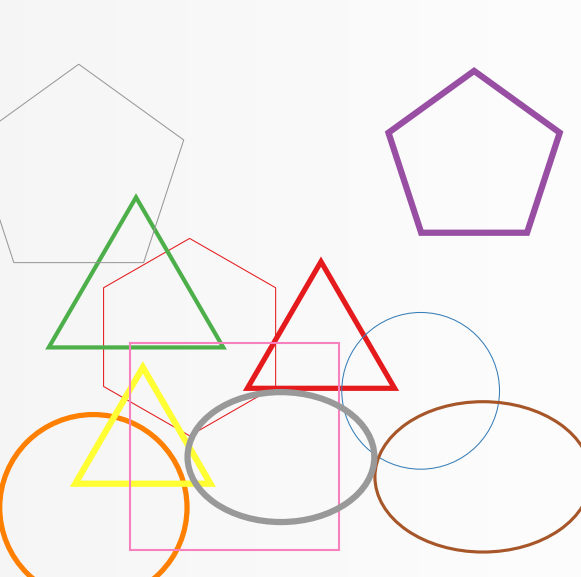[{"shape": "hexagon", "thickness": 0.5, "radius": 0.85, "center": [0.326, 0.415]}, {"shape": "triangle", "thickness": 2.5, "radius": 0.73, "center": [0.552, 0.4]}, {"shape": "circle", "thickness": 0.5, "radius": 0.68, "center": [0.724, 0.322]}, {"shape": "triangle", "thickness": 2, "radius": 0.87, "center": [0.234, 0.484]}, {"shape": "pentagon", "thickness": 3, "radius": 0.77, "center": [0.816, 0.721]}, {"shape": "circle", "thickness": 2.5, "radius": 0.81, "center": [0.161, 0.12]}, {"shape": "triangle", "thickness": 3, "radius": 0.67, "center": [0.246, 0.229]}, {"shape": "oval", "thickness": 1.5, "radius": 0.93, "center": [0.831, 0.173]}, {"shape": "square", "thickness": 1, "radius": 0.9, "center": [0.404, 0.226]}, {"shape": "oval", "thickness": 3, "radius": 0.8, "center": [0.483, 0.208]}, {"shape": "pentagon", "thickness": 0.5, "radius": 0.95, "center": [0.135, 0.698]}]